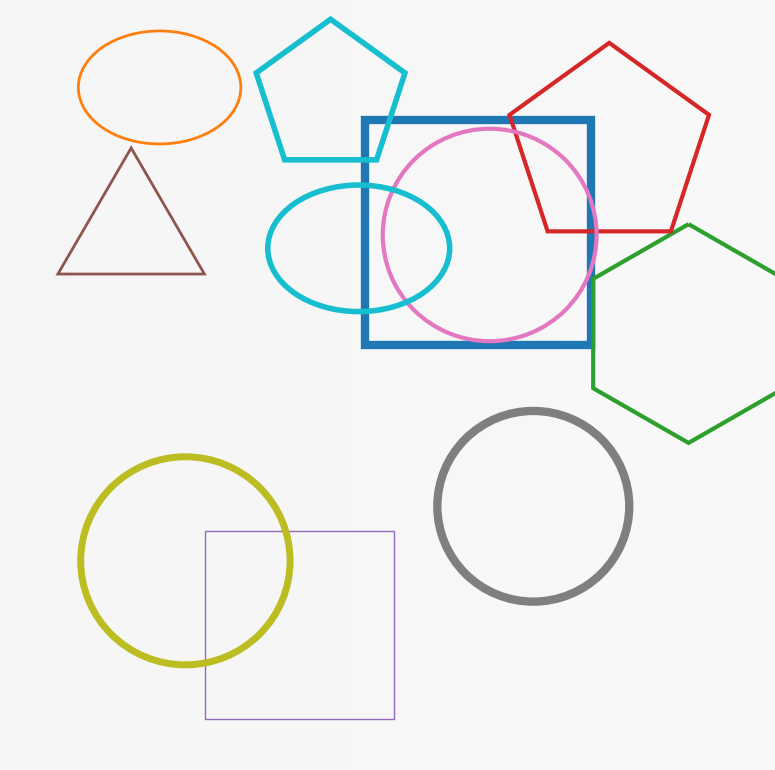[{"shape": "square", "thickness": 3, "radius": 0.73, "center": [0.617, 0.698]}, {"shape": "oval", "thickness": 1, "radius": 0.52, "center": [0.206, 0.886]}, {"shape": "hexagon", "thickness": 1.5, "radius": 0.71, "center": [0.888, 0.567]}, {"shape": "pentagon", "thickness": 1.5, "radius": 0.68, "center": [0.786, 0.809]}, {"shape": "square", "thickness": 0.5, "radius": 0.61, "center": [0.386, 0.188]}, {"shape": "triangle", "thickness": 1, "radius": 0.55, "center": [0.169, 0.699]}, {"shape": "circle", "thickness": 1.5, "radius": 0.69, "center": [0.632, 0.695]}, {"shape": "circle", "thickness": 3, "radius": 0.62, "center": [0.688, 0.342]}, {"shape": "circle", "thickness": 2.5, "radius": 0.68, "center": [0.239, 0.272]}, {"shape": "pentagon", "thickness": 2, "radius": 0.5, "center": [0.427, 0.874]}, {"shape": "oval", "thickness": 2, "radius": 0.59, "center": [0.463, 0.678]}]